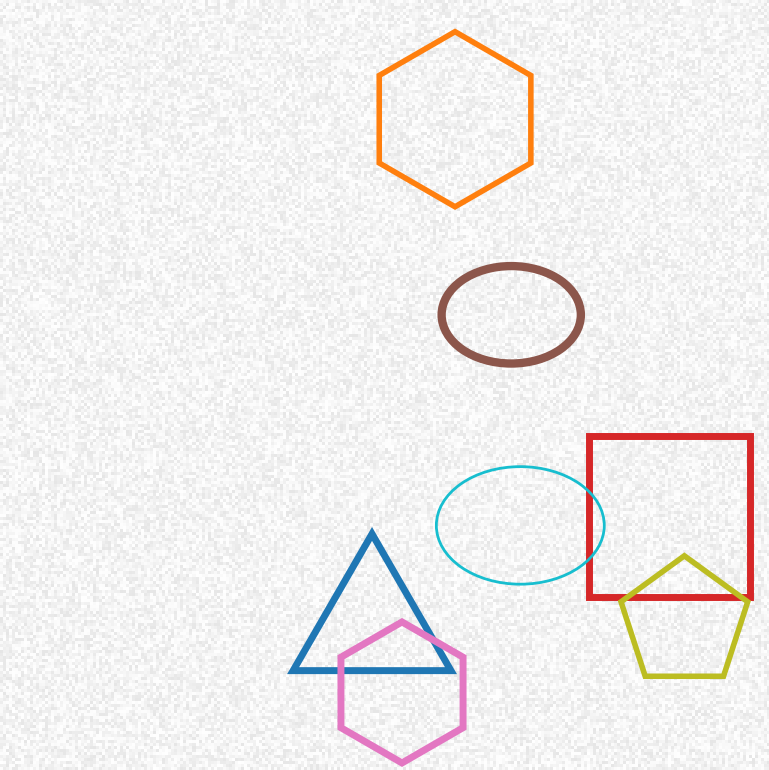[{"shape": "triangle", "thickness": 2.5, "radius": 0.59, "center": [0.483, 0.188]}, {"shape": "hexagon", "thickness": 2, "radius": 0.57, "center": [0.591, 0.845]}, {"shape": "square", "thickness": 2.5, "radius": 0.52, "center": [0.869, 0.33]}, {"shape": "oval", "thickness": 3, "radius": 0.45, "center": [0.664, 0.591]}, {"shape": "hexagon", "thickness": 2.5, "radius": 0.46, "center": [0.522, 0.101]}, {"shape": "pentagon", "thickness": 2, "radius": 0.43, "center": [0.889, 0.192]}, {"shape": "oval", "thickness": 1, "radius": 0.55, "center": [0.676, 0.318]}]